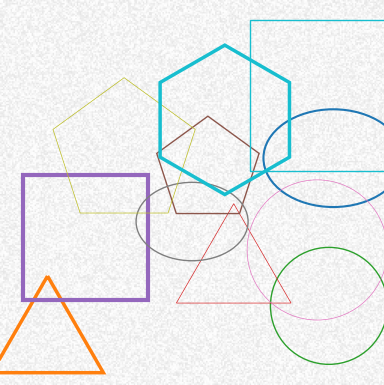[{"shape": "oval", "thickness": 1.5, "radius": 0.91, "center": [0.866, 0.589]}, {"shape": "triangle", "thickness": 2.5, "radius": 0.84, "center": [0.123, 0.116]}, {"shape": "circle", "thickness": 1, "radius": 0.76, "center": [0.854, 0.206]}, {"shape": "triangle", "thickness": 0.5, "radius": 0.86, "center": [0.607, 0.299]}, {"shape": "square", "thickness": 3, "radius": 0.81, "center": [0.222, 0.384]}, {"shape": "pentagon", "thickness": 1, "radius": 0.7, "center": [0.54, 0.558]}, {"shape": "circle", "thickness": 0.5, "radius": 0.91, "center": [0.824, 0.351]}, {"shape": "oval", "thickness": 1, "radius": 0.73, "center": [0.499, 0.425]}, {"shape": "pentagon", "thickness": 0.5, "radius": 0.97, "center": [0.322, 0.604]}, {"shape": "hexagon", "thickness": 2.5, "radius": 0.97, "center": [0.584, 0.689]}, {"shape": "square", "thickness": 1, "radius": 0.98, "center": [0.844, 0.752]}]